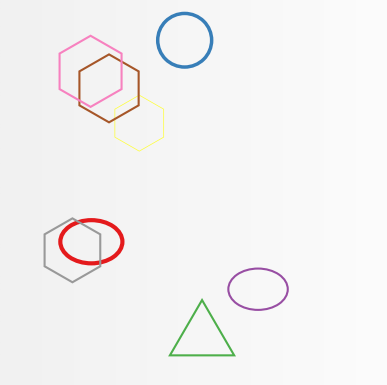[{"shape": "oval", "thickness": 3, "radius": 0.4, "center": [0.236, 0.372]}, {"shape": "circle", "thickness": 2.5, "radius": 0.35, "center": [0.477, 0.895]}, {"shape": "triangle", "thickness": 1.5, "radius": 0.48, "center": [0.521, 0.125]}, {"shape": "oval", "thickness": 1.5, "radius": 0.38, "center": [0.666, 0.249]}, {"shape": "hexagon", "thickness": 0.5, "radius": 0.36, "center": [0.359, 0.68]}, {"shape": "hexagon", "thickness": 1.5, "radius": 0.44, "center": [0.281, 0.77]}, {"shape": "hexagon", "thickness": 1.5, "radius": 0.46, "center": [0.234, 0.815]}, {"shape": "hexagon", "thickness": 1.5, "radius": 0.41, "center": [0.187, 0.35]}]